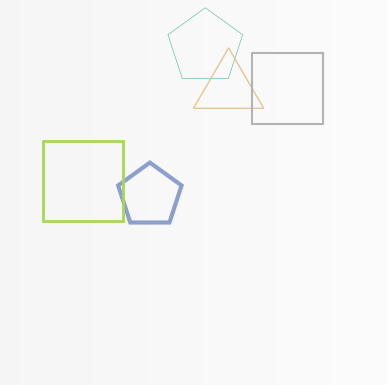[{"shape": "pentagon", "thickness": 0.5, "radius": 0.51, "center": [0.53, 0.878]}, {"shape": "pentagon", "thickness": 3, "radius": 0.43, "center": [0.387, 0.492]}, {"shape": "square", "thickness": 2, "radius": 0.52, "center": [0.214, 0.529]}, {"shape": "triangle", "thickness": 1, "radius": 0.52, "center": [0.59, 0.771]}, {"shape": "square", "thickness": 1.5, "radius": 0.46, "center": [0.743, 0.771]}]